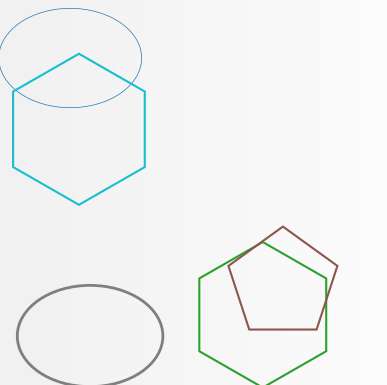[{"shape": "oval", "thickness": 0.5, "radius": 0.92, "center": [0.181, 0.849]}, {"shape": "hexagon", "thickness": 1.5, "radius": 0.95, "center": [0.678, 0.182]}, {"shape": "pentagon", "thickness": 1.5, "radius": 0.74, "center": [0.73, 0.264]}, {"shape": "oval", "thickness": 2, "radius": 0.94, "center": [0.232, 0.127]}, {"shape": "hexagon", "thickness": 1.5, "radius": 0.98, "center": [0.204, 0.664]}]